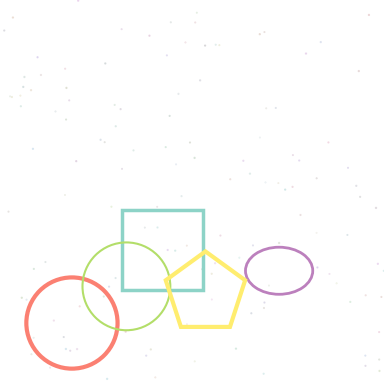[{"shape": "square", "thickness": 2.5, "radius": 0.52, "center": [0.423, 0.35]}, {"shape": "circle", "thickness": 3, "radius": 0.59, "center": [0.187, 0.161]}, {"shape": "circle", "thickness": 1.5, "radius": 0.57, "center": [0.328, 0.256]}, {"shape": "oval", "thickness": 2, "radius": 0.44, "center": [0.725, 0.297]}, {"shape": "pentagon", "thickness": 3, "radius": 0.54, "center": [0.534, 0.239]}]